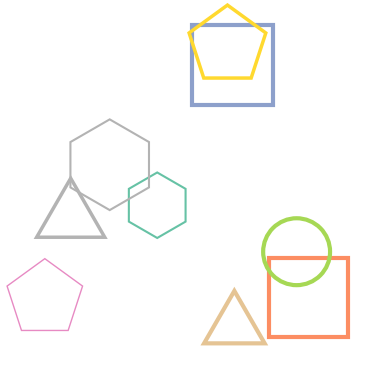[{"shape": "hexagon", "thickness": 1.5, "radius": 0.43, "center": [0.408, 0.467]}, {"shape": "square", "thickness": 3, "radius": 0.51, "center": [0.801, 0.227]}, {"shape": "square", "thickness": 3, "radius": 0.52, "center": [0.604, 0.831]}, {"shape": "pentagon", "thickness": 1, "radius": 0.52, "center": [0.116, 0.225]}, {"shape": "circle", "thickness": 3, "radius": 0.43, "center": [0.77, 0.346]}, {"shape": "pentagon", "thickness": 2.5, "radius": 0.52, "center": [0.591, 0.882]}, {"shape": "triangle", "thickness": 3, "radius": 0.45, "center": [0.609, 0.154]}, {"shape": "triangle", "thickness": 2.5, "radius": 0.51, "center": [0.184, 0.435]}, {"shape": "hexagon", "thickness": 1.5, "radius": 0.59, "center": [0.285, 0.572]}]